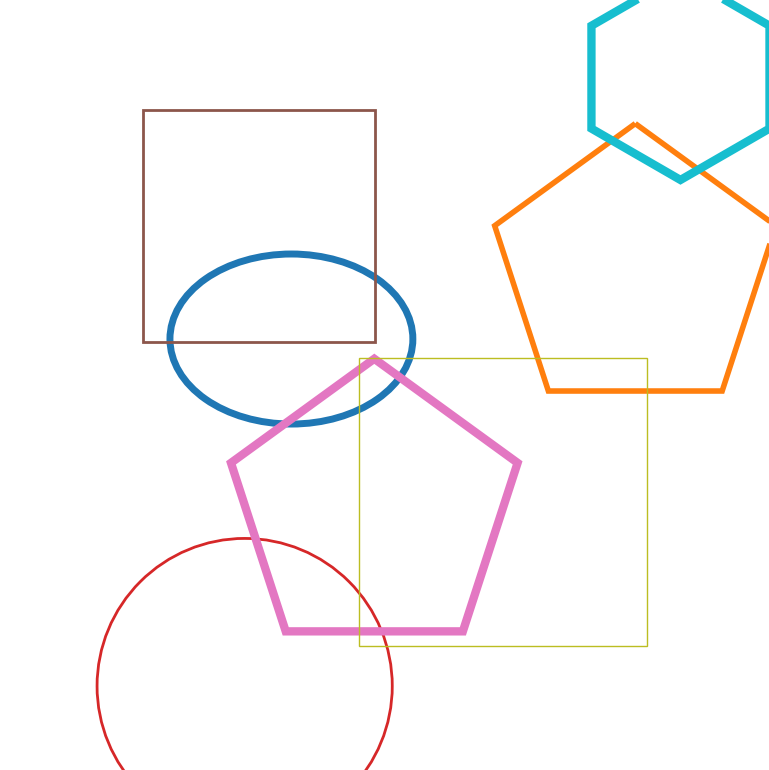[{"shape": "oval", "thickness": 2.5, "radius": 0.79, "center": [0.378, 0.56]}, {"shape": "pentagon", "thickness": 2, "radius": 0.96, "center": [0.825, 0.648]}, {"shape": "circle", "thickness": 1, "radius": 0.96, "center": [0.318, 0.109]}, {"shape": "square", "thickness": 1, "radius": 0.75, "center": [0.336, 0.706]}, {"shape": "pentagon", "thickness": 3, "radius": 0.98, "center": [0.486, 0.338]}, {"shape": "square", "thickness": 0.5, "radius": 0.94, "center": [0.653, 0.348]}, {"shape": "hexagon", "thickness": 3, "radius": 0.67, "center": [0.884, 0.9]}]